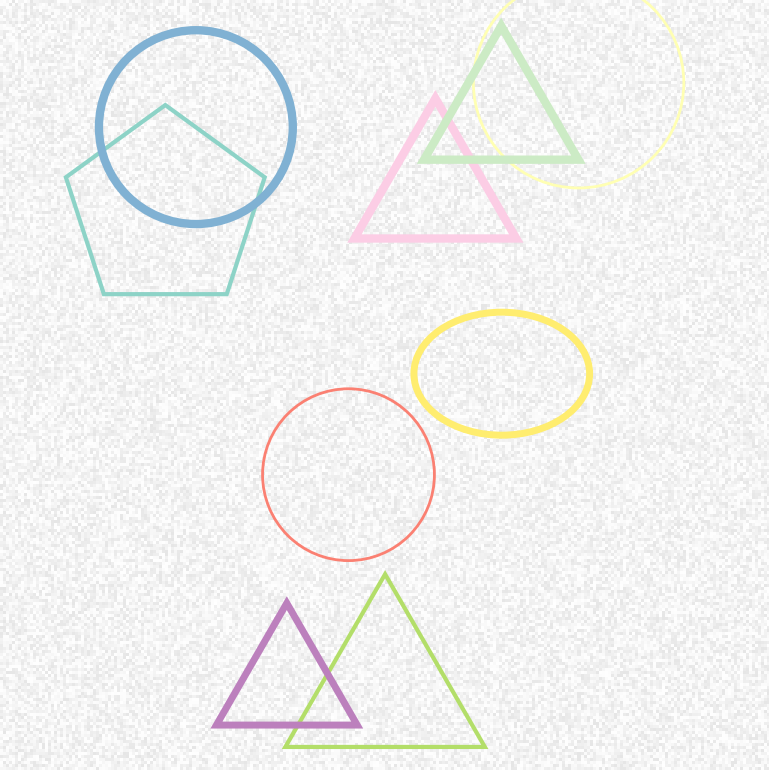[{"shape": "pentagon", "thickness": 1.5, "radius": 0.68, "center": [0.215, 0.728]}, {"shape": "circle", "thickness": 1, "radius": 0.68, "center": [0.751, 0.893]}, {"shape": "circle", "thickness": 1, "radius": 0.56, "center": [0.453, 0.384]}, {"shape": "circle", "thickness": 3, "radius": 0.63, "center": [0.254, 0.835]}, {"shape": "triangle", "thickness": 1.5, "radius": 0.75, "center": [0.5, 0.105]}, {"shape": "triangle", "thickness": 3, "radius": 0.61, "center": [0.565, 0.751]}, {"shape": "triangle", "thickness": 2.5, "radius": 0.53, "center": [0.372, 0.111]}, {"shape": "triangle", "thickness": 3, "radius": 0.58, "center": [0.651, 0.851]}, {"shape": "oval", "thickness": 2.5, "radius": 0.57, "center": [0.652, 0.515]}]